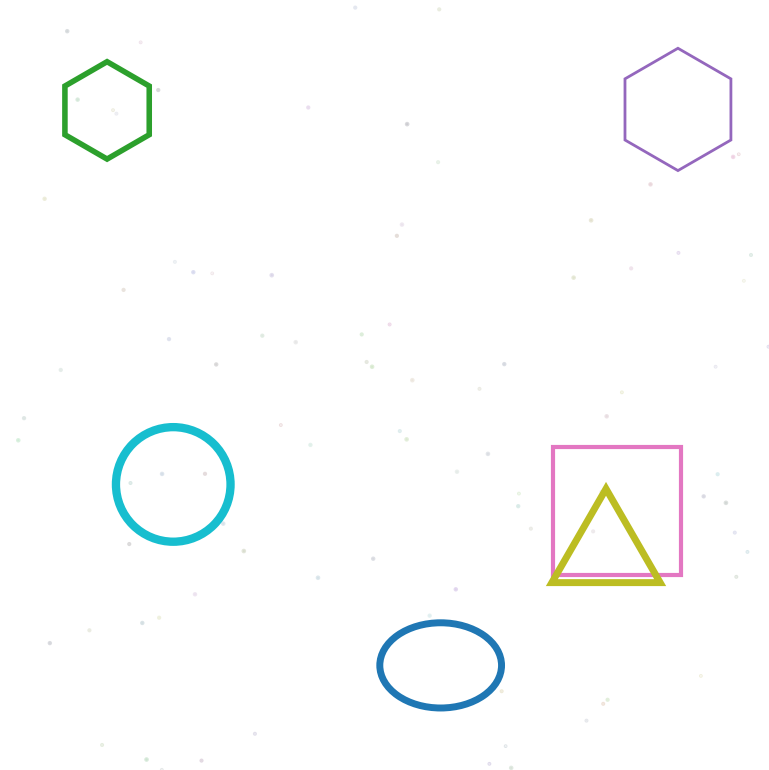[{"shape": "oval", "thickness": 2.5, "radius": 0.4, "center": [0.572, 0.136]}, {"shape": "hexagon", "thickness": 2, "radius": 0.32, "center": [0.139, 0.857]}, {"shape": "hexagon", "thickness": 1, "radius": 0.4, "center": [0.88, 0.858]}, {"shape": "square", "thickness": 1.5, "radius": 0.42, "center": [0.801, 0.336]}, {"shape": "triangle", "thickness": 2.5, "radius": 0.41, "center": [0.787, 0.284]}, {"shape": "circle", "thickness": 3, "radius": 0.37, "center": [0.225, 0.371]}]